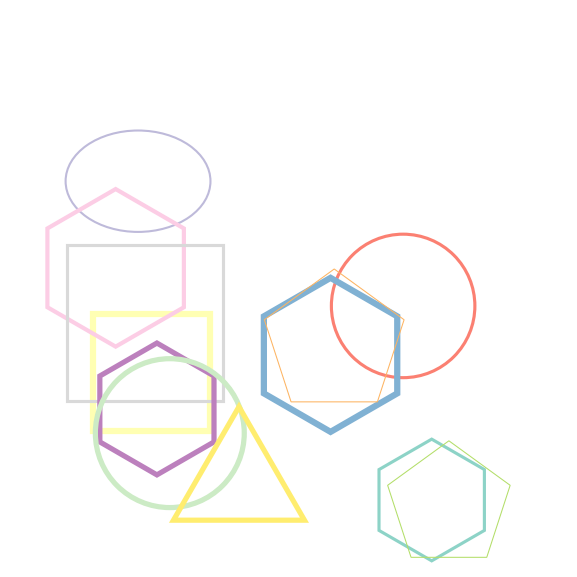[{"shape": "hexagon", "thickness": 1.5, "radius": 0.53, "center": [0.748, 0.133]}, {"shape": "square", "thickness": 3, "radius": 0.51, "center": [0.262, 0.354]}, {"shape": "oval", "thickness": 1, "radius": 0.63, "center": [0.239, 0.685]}, {"shape": "circle", "thickness": 1.5, "radius": 0.62, "center": [0.698, 0.469]}, {"shape": "hexagon", "thickness": 3, "radius": 0.67, "center": [0.572, 0.385]}, {"shape": "pentagon", "thickness": 0.5, "radius": 0.64, "center": [0.579, 0.406]}, {"shape": "pentagon", "thickness": 0.5, "radius": 0.56, "center": [0.777, 0.124]}, {"shape": "hexagon", "thickness": 2, "radius": 0.68, "center": [0.2, 0.535]}, {"shape": "square", "thickness": 1.5, "radius": 0.68, "center": [0.251, 0.44]}, {"shape": "hexagon", "thickness": 2.5, "radius": 0.57, "center": [0.272, 0.291]}, {"shape": "circle", "thickness": 2.5, "radius": 0.64, "center": [0.294, 0.249]}, {"shape": "triangle", "thickness": 2.5, "radius": 0.65, "center": [0.414, 0.164]}]